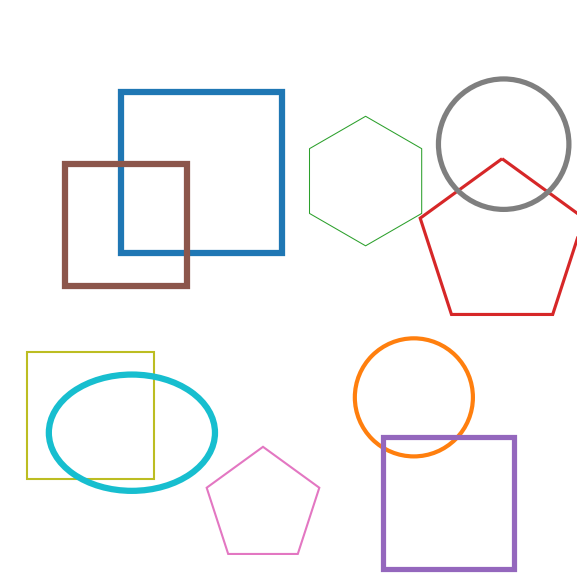[{"shape": "square", "thickness": 3, "radius": 0.7, "center": [0.349, 0.7]}, {"shape": "circle", "thickness": 2, "radius": 0.51, "center": [0.717, 0.311]}, {"shape": "hexagon", "thickness": 0.5, "radius": 0.56, "center": [0.633, 0.686]}, {"shape": "pentagon", "thickness": 1.5, "radius": 0.75, "center": [0.869, 0.575]}, {"shape": "square", "thickness": 2.5, "radius": 0.57, "center": [0.776, 0.128]}, {"shape": "square", "thickness": 3, "radius": 0.53, "center": [0.219, 0.61]}, {"shape": "pentagon", "thickness": 1, "radius": 0.51, "center": [0.455, 0.123]}, {"shape": "circle", "thickness": 2.5, "radius": 0.56, "center": [0.872, 0.749]}, {"shape": "square", "thickness": 1, "radius": 0.55, "center": [0.157, 0.28]}, {"shape": "oval", "thickness": 3, "radius": 0.72, "center": [0.228, 0.25]}]